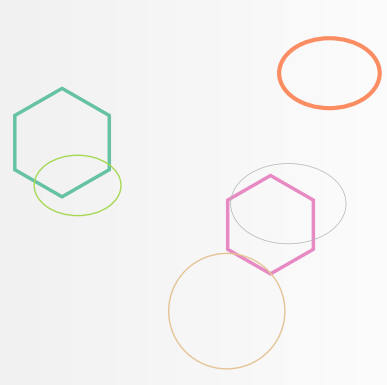[{"shape": "hexagon", "thickness": 2.5, "radius": 0.7, "center": [0.16, 0.63]}, {"shape": "oval", "thickness": 3, "radius": 0.65, "center": [0.85, 0.81]}, {"shape": "hexagon", "thickness": 2.5, "radius": 0.64, "center": [0.698, 0.416]}, {"shape": "oval", "thickness": 1, "radius": 0.56, "center": [0.2, 0.518]}, {"shape": "circle", "thickness": 1, "radius": 0.75, "center": [0.585, 0.192]}, {"shape": "oval", "thickness": 0.5, "radius": 0.74, "center": [0.744, 0.471]}]